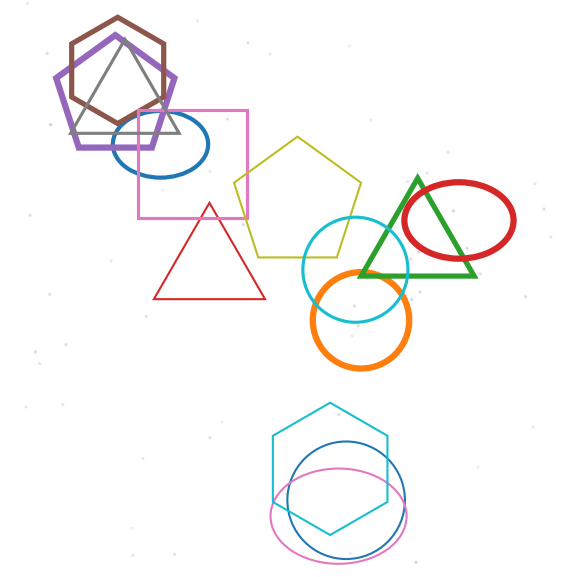[{"shape": "circle", "thickness": 1, "radius": 0.51, "center": [0.599, 0.133]}, {"shape": "oval", "thickness": 2, "radius": 0.41, "center": [0.278, 0.749]}, {"shape": "circle", "thickness": 3, "radius": 0.42, "center": [0.625, 0.444]}, {"shape": "triangle", "thickness": 2.5, "radius": 0.56, "center": [0.723, 0.578]}, {"shape": "oval", "thickness": 3, "radius": 0.47, "center": [0.795, 0.617]}, {"shape": "triangle", "thickness": 1, "radius": 0.56, "center": [0.363, 0.537]}, {"shape": "pentagon", "thickness": 3, "radius": 0.54, "center": [0.2, 0.831]}, {"shape": "hexagon", "thickness": 2.5, "radius": 0.46, "center": [0.204, 0.877]}, {"shape": "square", "thickness": 1.5, "radius": 0.47, "center": [0.334, 0.715]}, {"shape": "oval", "thickness": 1, "radius": 0.59, "center": [0.586, 0.105]}, {"shape": "triangle", "thickness": 1.5, "radius": 0.54, "center": [0.216, 0.823]}, {"shape": "pentagon", "thickness": 1, "radius": 0.58, "center": [0.515, 0.647]}, {"shape": "hexagon", "thickness": 1, "radius": 0.57, "center": [0.572, 0.187]}, {"shape": "circle", "thickness": 1.5, "radius": 0.45, "center": [0.615, 0.532]}]